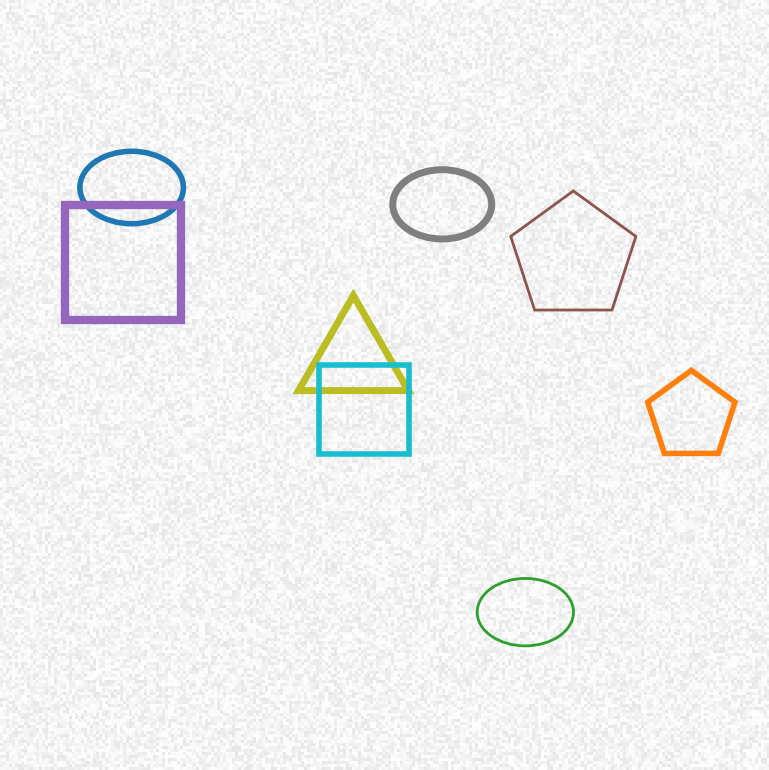[{"shape": "oval", "thickness": 2, "radius": 0.34, "center": [0.171, 0.756]}, {"shape": "pentagon", "thickness": 2, "radius": 0.3, "center": [0.898, 0.459]}, {"shape": "oval", "thickness": 1, "radius": 0.31, "center": [0.682, 0.205]}, {"shape": "square", "thickness": 3, "radius": 0.38, "center": [0.16, 0.659]}, {"shape": "pentagon", "thickness": 1, "radius": 0.43, "center": [0.745, 0.667]}, {"shape": "oval", "thickness": 2.5, "radius": 0.32, "center": [0.574, 0.735]}, {"shape": "triangle", "thickness": 2.5, "radius": 0.41, "center": [0.459, 0.534]}, {"shape": "square", "thickness": 2, "radius": 0.29, "center": [0.473, 0.468]}]